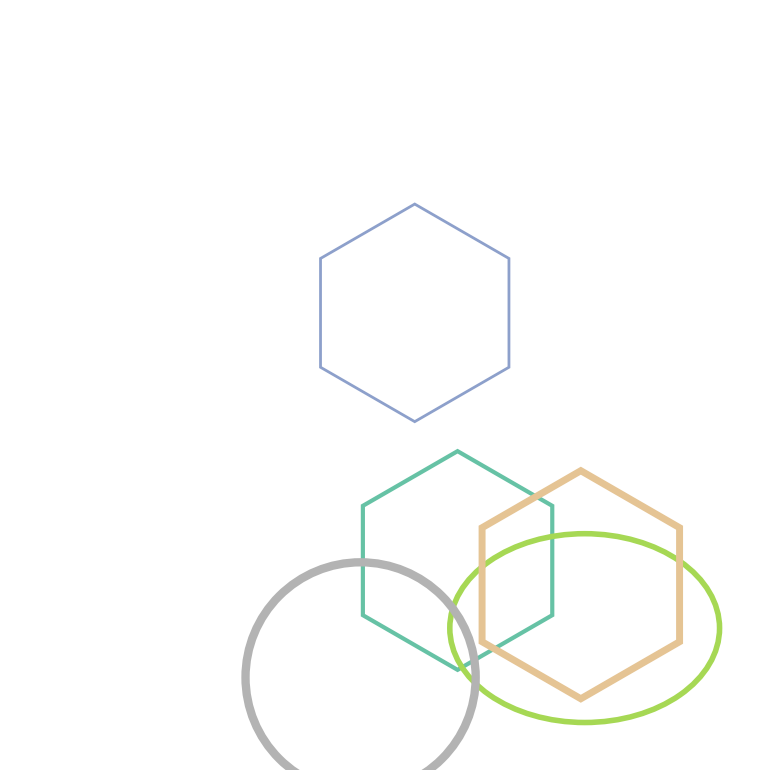[{"shape": "hexagon", "thickness": 1.5, "radius": 0.71, "center": [0.594, 0.272]}, {"shape": "hexagon", "thickness": 1, "radius": 0.71, "center": [0.539, 0.594]}, {"shape": "oval", "thickness": 2, "radius": 0.88, "center": [0.759, 0.184]}, {"shape": "hexagon", "thickness": 2.5, "radius": 0.74, "center": [0.754, 0.241]}, {"shape": "circle", "thickness": 3, "radius": 0.75, "center": [0.468, 0.12]}]